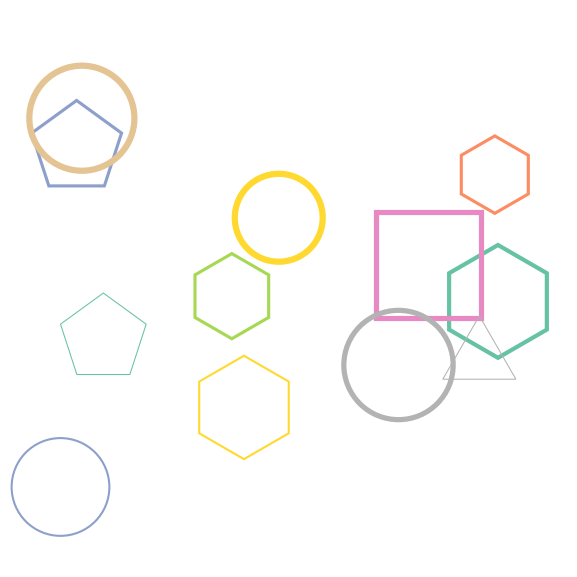[{"shape": "hexagon", "thickness": 2, "radius": 0.49, "center": [0.862, 0.477]}, {"shape": "pentagon", "thickness": 0.5, "radius": 0.39, "center": [0.179, 0.414]}, {"shape": "hexagon", "thickness": 1.5, "radius": 0.33, "center": [0.857, 0.697]}, {"shape": "circle", "thickness": 1, "radius": 0.42, "center": [0.105, 0.156]}, {"shape": "pentagon", "thickness": 1.5, "radius": 0.41, "center": [0.133, 0.743]}, {"shape": "square", "thickness": 2.5, "radius": 0.46, "center": [0.742, 0.54]}, {"shape": "hexagon", "thickness": 1.5, "radius": 0.37, "center": [0.401, 0.486]}, {"shape": "hexagon", "thickness": 1, "radius": 0.45, "center": [0.422, 0.294]}, {"shape": "circle", "thickness": 3, "radius": 0.38, "center": [0.483, 0.622]}, {"shape": "circle", "thickness": 3, "radius": 0.45, "center": [0.142, 0.794]}, {"shape": "circle", "thickness": 2.5, "radius": 0.47, "center": [0.69, 0.367]}, {"shape": "triangle", "thickness": 0.5, "radius": 0.37, "center": [0.83, 0.379]}]